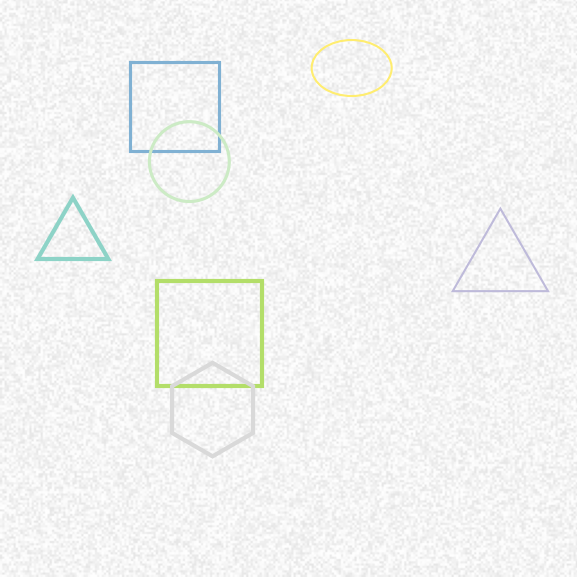[{"shape": "triangle", "thickness": 2, "radius": 0.35, "center": [0.126, 0.586]}, {"shape": "triangle", "thickness": 1, "radius": 0.48, "center": [0.866, 0.543]}, {"shape": "square", "thickness": 1.5, "radius": 0.39, "center": [0.302, 0.815]}, {"shape": "square", "thickness": 2, "radius": 0.45, "center": [0.364, 0.421]}, {"shape": "hexagon", "thickness": 2, "radius": 0.4, "center": [0.368, 0.29]}, {"shape": "circle", "thickness": 1.5, "radius": 0.35, "center": [0.328, 0.719]}, {"shape": "oval", "thickness": 1, "radius": 0.35, "center": [0.609, 0.881]}]